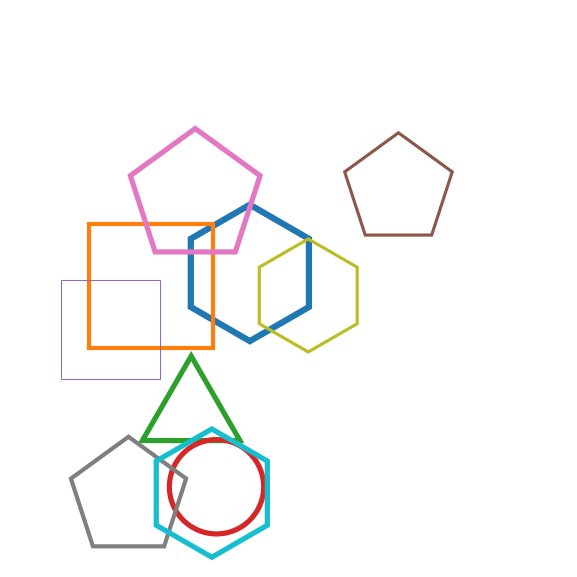[{"shape": "hexagon", "thickness": 3, "radius": 0.59, "center": [0.433, 0.527]}, {"shape": "square", "thickness": 2, "radius": 0.54, "center": [0.262, 0.503]}, {"shape": "triangle", "thickness": 2.5, "radius": 0.49, "center": [0.331, 0.285]}, {"shape": "circle", "thickness": 2.5, "radius": 0.41, "center": [0.375, 0.156]}, {"shape": "square", "thickness": 0.5, "radius": 0.43, "center": [0.191, 0.429]}, {"shape": "pentagon", "thickness": 1.5, "radius": 0.49, "center": [0.69, 0.671]}, {"shape": "pentagon", "thickness": 2.5, "radius": 0.59, "center": [0.338, 0.658]}, {"shape": "pentagon", "thickness": 2, "radius": 0.52, "center": [0.223, 0.138]}, {"shape": "hexagon", "thickness": 1.5, "radius": 0.49, "center": [0.534, 0.488]}, {"shape": "hexagon", "thickness": 2.5, "radius": 0.56, "center": [0.367, 0.145]}]